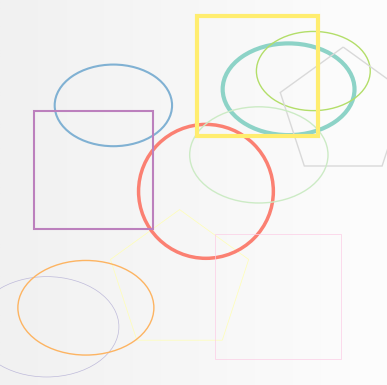[{"shape": "oval", "thickness": 3, "radius": 0.85, "center": [0.745, 0.768]}, {"shape": "pentagon", "thickness": 0.5, "radius": 0.94, "center": [0.463, 0.268]}, {"shape": "oval", "thickness": 0.5, "radius": 0.93, "center": [0.121, 0.151]}, {"shape": "circle", "thickness": 2.5, "radius": 0.87, "center": [0.532, 0.503]}, {"shape": "oval", "thickness": 1.5, "radius": 0.76, "center": [0.293, 0.726]}, {"shape": "oval", "thickness": 1, "radius": 0.88, "center": [0.222, 0.201]}, {"shape": "oval", "thickness": 1, "radius": 0.73, "center": [0.809, 0.815]}, {"shape": "square", "thickness": 0.5, "radius": 0.81, "center": [0.717, 0.23]}, {"shape": "pentagon", "thickness": 1, "radius": 0.85, "center": [0.886, 0.707]}, {"shape": "square", "thickness": 1.5, "radius": 0.77, "center": [0.24, 0.559]}, {"shape": "oval", "thickness": 1, "radius": 0.89, "center": [0.668, 0.598]}, {"shape": "square", "thickness": 3, "radius": 0.78, "center": [0.665, 0.803]}]